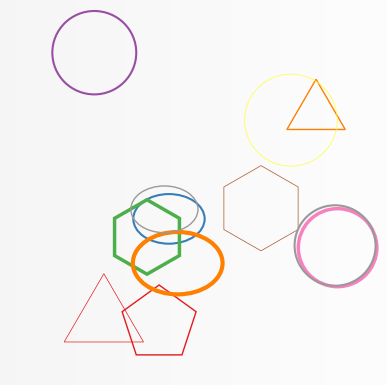[{"shape": "triangle", "thickness": 0.5, "radius": 0.59, "center": [0.268, 0.171]}, {"shape": "pentagon", "thickness": 1, "radius": 0.5, "center": [0.411, 0.159]}, {"shape": "oval", "thickness": 1.5, "radius": 0.46, "center": [0.436, 0.431]}, {"shape": "hexagon", "thickness": 2.5, "radius": 0.48, "center": [0.379, 0.385]}, {"shape": "circle", "thickness": 1.5, "radius": 0.54, "center": [0.243, 0.863]}, {"shape": "triangle", "thickness": 1, "radius": 0.43, "center": [0.816, 0.707]}, {"shape": "oval", "thickness": 3, "radius": 0.58, "center": [0.459, 0.316]}, {"shape": "circle", "thickness": 0.5, "radius": 0.6, "center": [0.751, 0.688]}, {"shape": "hexagon", "thickness": 0.5, "radius": 0.55, "center": [0.674, 0.459]}, {"shape": "circle", "thickness": 2.5, "radius": 0.51, "center": [0.871, 0.357]}, {"shape": "circle", "thickness": 1.5, "radius": 0.52, "center": [0.865, 0.362]}, {"shape": "oval", "thickness": 1, "radius": 0.43, "center": [0.424, 0.456]}]